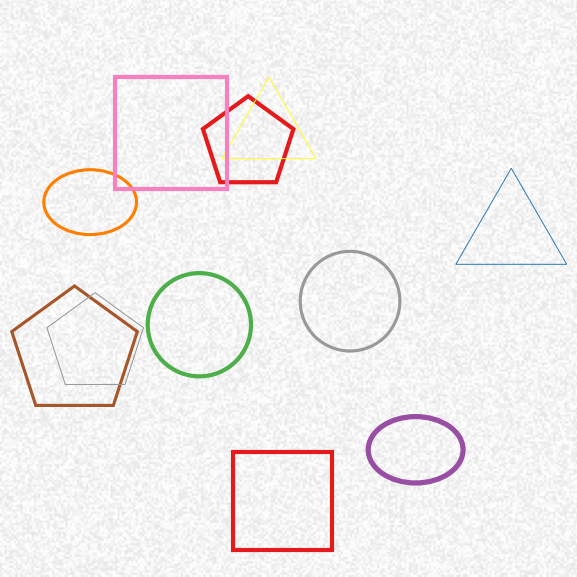[{"shape": "square", "thickness": 2, "radius": 0.43, "center": [0.489, 0.132]}, {"shape": "pentagon", "thickness": 2, "radius": 0.41, "center": [0.43, 0.75]}, {"shape": "triangle", "thickness": 0.5, "radius": 0.55, "center": [0.885, 0.597]}, {"shape": "circle", "thickness": 2, "radius": 0.45, "center": [0.345, 0.437]}, {"shape": "oval", "thickness": 2.5, "radius": 0.41, "center": [0.72, 0.22]}, {"shape": "oval", "thickness": 1.5, "radius": 0.4, "center": [0.156, 0.649]}, {"shape": "triangle", "thickness": 0.5, "radius": 0.47, "center": [0.466, 0.772]}, {"shape": "pentagon", "thickness": 1.5, "radius": 0.57, "center": [0.129, 0.39]}, {"shape": "square", "thickness": 2, "radius": 0.49, "center": [0.296, 0.769]}, {"shape": "circle", "thickness": 1.5, "radius": 0.43, "center": [0.606, 0.478]}, {"shape": "pentagon", "thickness": 0.5, "radius": 0.44, "center": [0.165, 0.404]}]